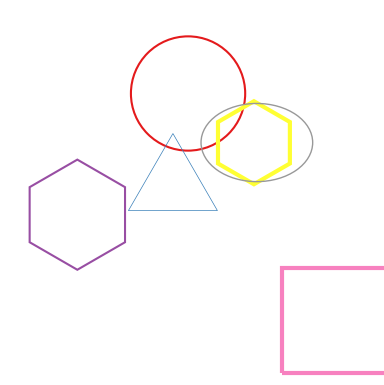[{"shape": "circle", "thickness": 1.5, "radius": 0.74, "center": [0.488, 0.757]}, {"shape": "triangle", "thickness": 0.5, "radius": 0.67, "center": [0.449, 0.52]}, {"shape": "hexagon", "thickness": 1.5, "radius": 0.72, "center": [0.201, 0.442]}, {"shape": "hexagon", "thickness": 3, "radius": 0.54, "center": [0.66, 0.629]}, {"shape": "square", "thickness": 3, "radius": 0.68, "center": [0.868, 0.168]}, {"shape": "oval", "thickness": 1, "radius": 0.73, "center": [0.667, 0.63]}]